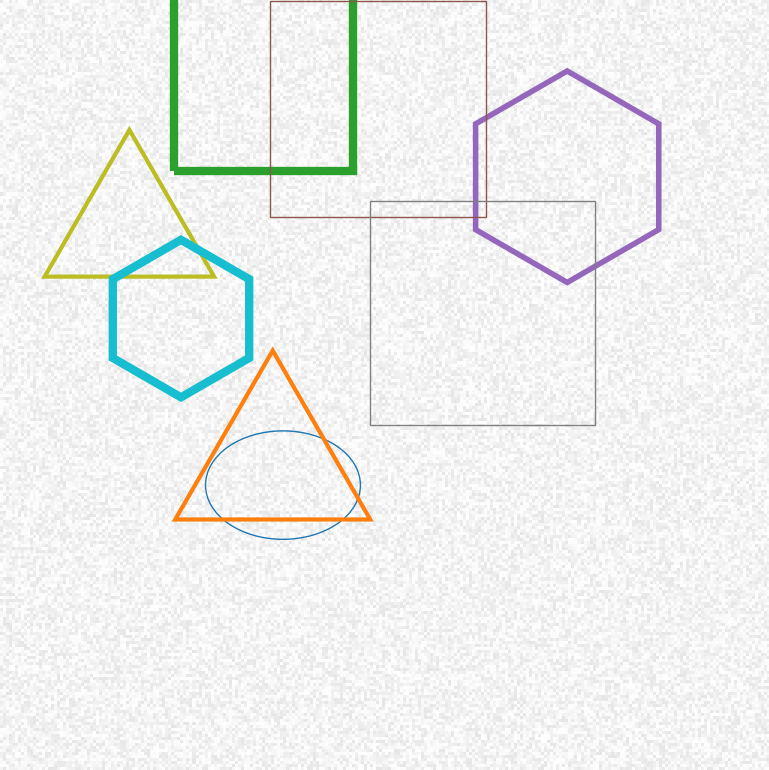[{"shape": "oval", "thickness": 0.5, "radius": 0.5, "center": [0.367, 0.37]}, {"shape": "triangle", "thickness": 1.5, "radius": 0.73, "center": [0.354, 0.398]}, {"shape": "square", "thickness": 3, "radius": 0.58, "center": [0.342, 0.894]}, {"shape": "hexagon", "thickness": 2, "radius": 0.69, "center": [0.737, 0.77]}, {"shape": "square", "thickness": 0.5, "radius": 0.7, "center": [0.491, 0.859]}, {"shape": "square", "thickness": 0.5, "radius": 0.73, "center": [0.627, 0.594]}, {"shape": "triangle", "thickness": 1.5, "radius": 0.64, "center": [0.168, 0.704]}, {"shape": "hexagon", "thickness": 3, "radius": 0.51, "center": [0.235, 0.586]}]